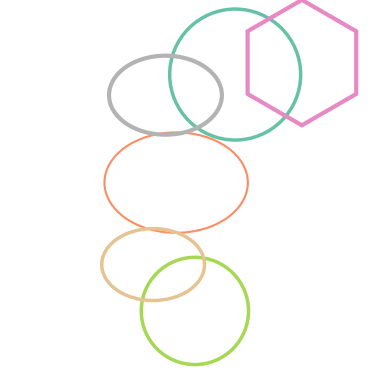[{"shape": "circle", "thickness": 2.5, "radius": 0.85, "center": [0.611, 0.806]}, {"shape": "oval", "thickness": 1.5, "radius": 0.93, "center": [0.458, 0.526]}, {"shape": "hexagon", "thickness": 3, "radius": 0.81, "center": [0.784, 0.837]}, {"shape": "circle", "thickness": 2.5, "radius": 0.7, "center": [0.506, 0.192]}, {"shape": "oval", "thickness": 2.5, "radius": 0.67, "center": [0.398, 0.313]}, {"shape": "oval", "thickness": 3, "radius": 0.73, "center": [0.43, 0.753]}]